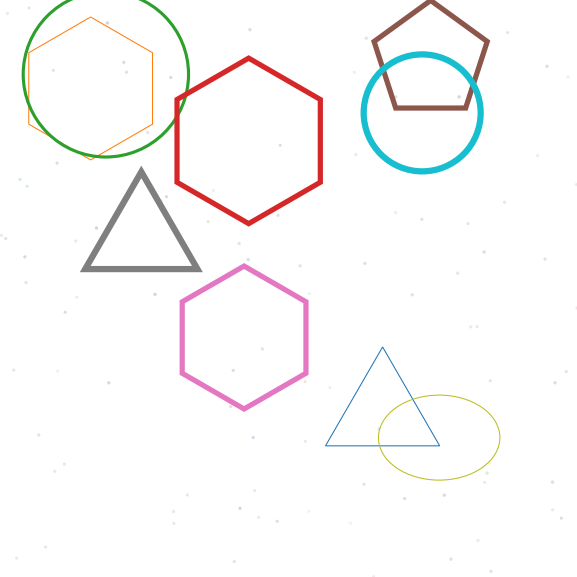[{"shape": "triangle", "thickness": 0.5, "radius": 0.57, "center": [0.663, 0.284]}, {"shape": "hexagon", "thickness": 0.5, "radius": 0.62, "center": [0.157, 0.846]}, {"shape": "circle", "thickness": 1.5, "radius": 0.72, "center": [0.183, 0.87]}, {"shape": "hexagon", "thickness": 2.5, "radius": 0.72, "center": [0.431, 0.755]}, {"shape": "pentagon", "thickness": 2.5, "radius": 0.52, "center": [0.746, 0.895]}, {"shape": "hexagon", "thickness": 2.5, "radius": 0.62, "center": [0.423, 0.415]}, {"shape": "triangle", "thickness": 3, "radius": 0.56, "center": [0.245, 0.589]}, {"shape": "oval", "thickness": 0.5, "radius": 0.53, "center": [0.76, 0.241]}, {"shape": "circle", "thickness": 3, "radius": 0.51, "center": [0.731, 0.804]}]